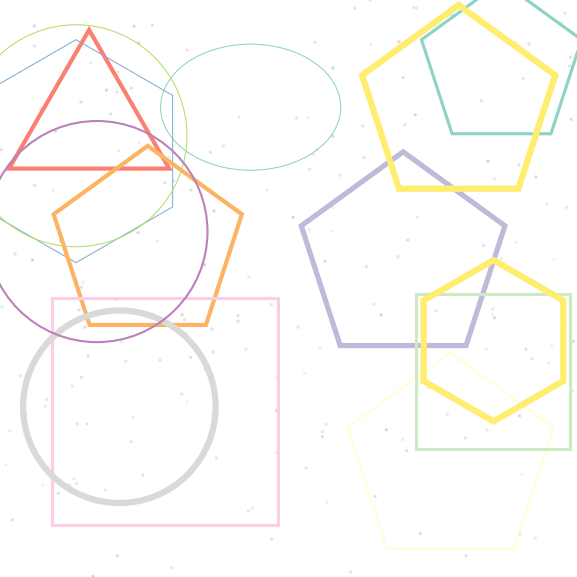[{"shape": "oval", "thickness": 0.5, "radius": 0.78, "center": [0.434, 0.814]}, {"shape": "pentagon", "thickness": 1.5, "radius": 0.73, "center": [0.868, 0.885]}, {"shape": "pentagon", "thickness": 0.5, "radius": 0.94, "center": [0.78, 0.201]}, {"shape": "pentagon", "thickness": 2.5, "radius": 0.93, "center": [0.698, 0.551]}, {"shape": "triangle", "thickness": 2, "radius": 0.8, "center": [0.154, 0.787]}, {"shape": "hexagon", "thickness": 0.5, "radius": 0.97, "center": [0.132, 0.737]}, {"shape": "pentagon", "thickness": 2, "radius": 0.86, "center": [0.256, 0.575]}, {"shape": "circle", "thickness": 0.5, "radius": 0.96, "center": [0.132, 0.764]}, {"shape": "square", "thickness": 1.5, "radius": 0.98, "center": [0.286, 0.287]}, {"shape": "circle", "thickness": 3, "radius": 0.83, "center": [0.207, 0.295]}, {"shape": "circle", "thickness": 1, "radius": 0.96, "center": [0.168, 0.598]}, {"shape": "square", "thickness": 1.5, "radius": 0.67, "center": [0.853, 0.356]}, {"shape": "hexagon", "thickness": 3, "radius": 0.7, "center": [0.854, 0.409]}, {"shape": "pentagon", "thickness": 3, "radius": 0.88, "center": [0.794, 0.815]}]